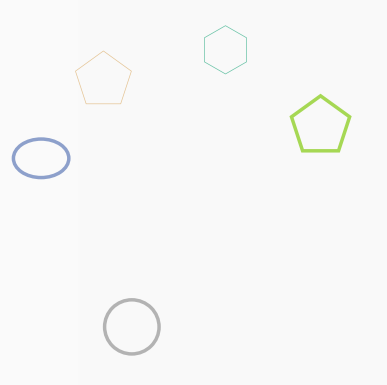[{"shape": "hexagon", "thickness": 0.5, "radius": 0.31, "center": [0.582, 0.871]}, {"shape": "oval", "thickness": 2.5, "radius": 0.36, "center": [0.106, 0.589]}, {"shape": "pentagon", "thickness": 2.5, "radius": 0.39, "center": [0.827, 0.672]}, {"shape": "pentagon", "thickness": 0.5, "radius": 0.38, "center": [0.267, 0.792]}, {"shape": "circle", "thickness": 2.5, "radius": 0.35, "center": [0.34, 0.151]}]